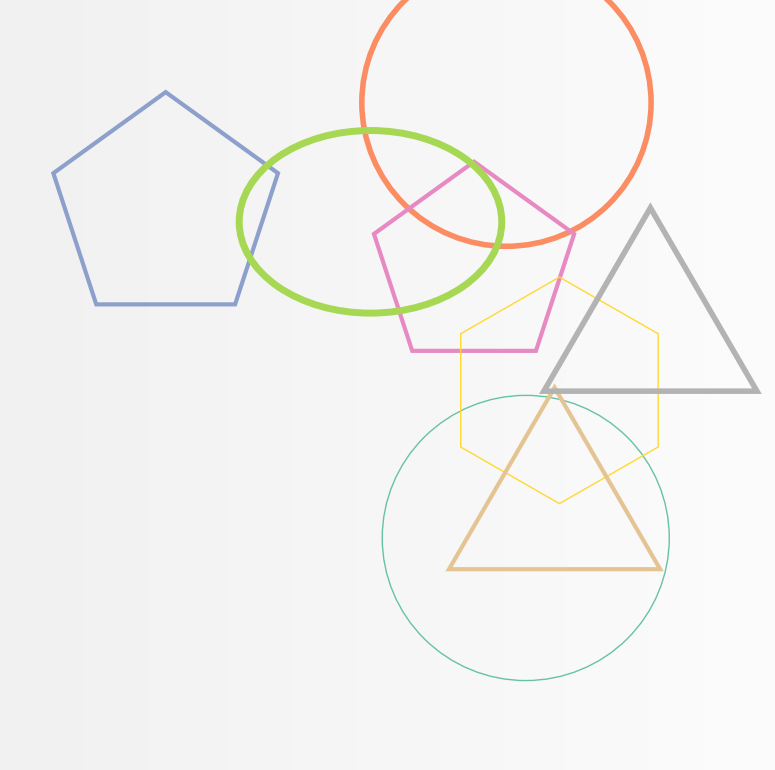[{"shape": "circle", "thickness": 0.5, "radius": 0.93, "center": [0.678, 0.301]}, {"shape": "circle", "thickness": 2, "radius": 0.93, "center": [0.653, 0.867]}, {"shape": "pentagon", "thickness": 1.5, "radius": 0.76, "center": [0.214, 0.728]}, {"shape": "pentagon", "thickness": 1.5, "radius": 0.68, "center": [0.612, 0.654]}, {"shape": "oval", "thickness": 2.5, "radius": 0.85, "center": [0.478, 0.712]}, {"shape": "hexagon", "thickness": 0.5, "radius": 0.74, "center": [0.722, 0.493]}, {"shape": "triangle", "thickness": 1.5, "radius": 0.79, "center": [0.716, 0.339]}, {"shape": "triangle", "thickness": 2, "radius": 0.79, "center": [0.839, 0.571]}]